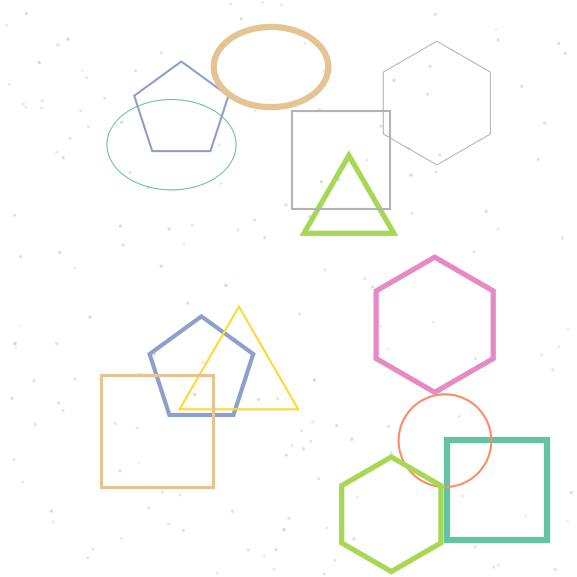[{"shape": "oval", "thickness": 0.5, "radius": 0.56, "center": [0.297, 0.749]}, {"shape": "square", "thickness": 3, "radius": 0.43, "center": [0.86, 0.15]}, {"shape": "circle", "thickness": 1, "radius": 0.4, "center": [0.77, 0.236]}, {"shape": "pentagon", "thickness": 1, "radius": 0.43, "center": [0.314, 0.807]}, {"shape": "pentagon", "thickness": 2, "radius": 0.47, "center": [0.349, 0.357]}, {"shape": "hexagon", "thickness": 2.5, "radius": 0.59, "center": [0.753, 0.437]}, {"shape": "triangle", "thickness": 2.5, "radius": 0.45, "center": [0.604, 0.64]}, {"shape": "hexagon", "thickness": 2.5, "radius": 0.5, "center": [0.678, 0.109]}, {"shape": "triangle", "thickness": 1, "radius": 0.59, "center": [0.414, 0.35]}, {"shape": "square", "thickness": 1.5, "radius": 0.48, "center": [0.271, 0.253]}, {"shape": "oval", "thickness": 3, "radius": 0.5, "center": [0.469, 0.883]}, {"shape": "square", "thickness": 1, "radius": 0.42, "center": [0.591, 0.722]}, {"shape": "hexagon", "thickness": 0.5, "radius": 0.54, "center": [0.756, 0.821]}]